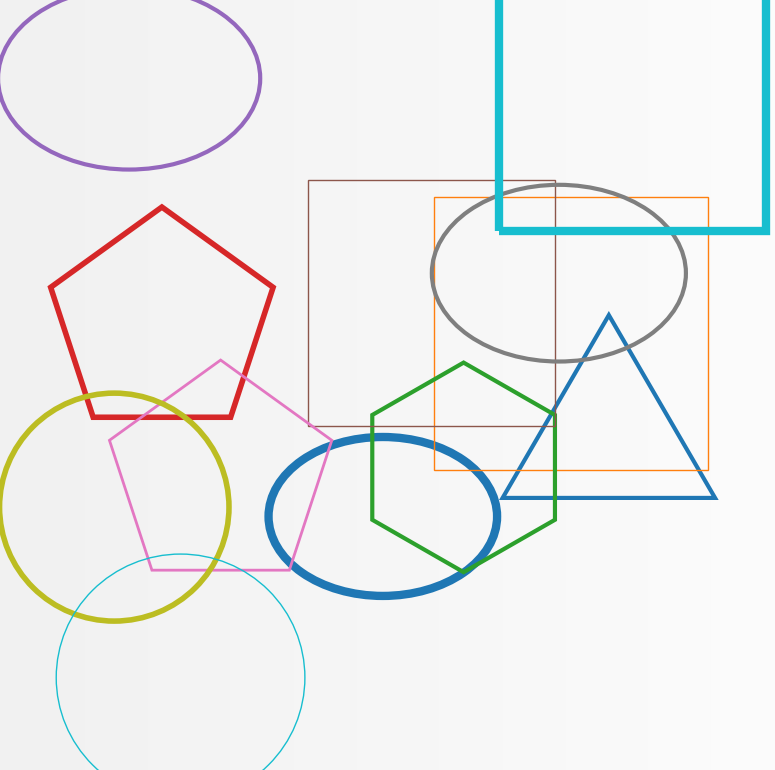[{"shape": "triangle", "thickness": 1.5, "radius": 0.79, "center": [0.786, 0.432]}, {"shape": "oval", "thickness": 3, "radius": 0.74, "center": [0.494, 0.329]}, {"shape": "square", "thickness": 0.5, "radius": 0.88, "center": [0.737, 0.567]}, {"shape": "hexagon", "thickness": 1.5, "radius": 0.68, "center": [0.598, 0.393]}, {"shape": "pentagon", "thickness": 2, "radius": 0.75, "center": [0.209, 0.58]}, {"shape": "oval", "thickness": 1.5, "radius": 0.85, "center": [0.167, 0.898]}, {"shape": "square", "thickness": 0.5, "radius": 0.8, "center": [0.557, 0.607]}, {"shape": "pentagon", "thickness": 1, "radius": 0.75, "center": [0.285, 0.382]}, {"shape": "oval", "thickness": 1.5, "radius": 0.82, "center": [0.721, 0.645]}, {"shape": "circle", "thickness": 2, "radius": 0.74, "center": [0.147, 0.341]}, {"shape": "circle", "thickness": 0.5, "radius": 0.8, "center": [0.233, 0.12]}, {"shape": "square", "thickness": 3, "radius": 0.86, "center": [0.816, 0.873]}]